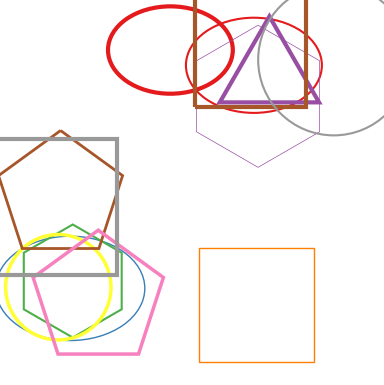[{"shape": "oval", "thickness": 1.5, "radius": 0.88, "center": [0.659, 0.83]}, {"shape": "oval", "thickness": 3, "radius": 0.81, "center": [0.443, 0.87]}, {"shape": "oval", "thickness": 1, "radius": 0.97, "center": [0.183, 0.251]}, {"shape": "hexagon", "thickness": 1.5, "radius": 0.73, "center": [0.189, 0.27]}, {"shape": "hexagon", "thickness": 0.5, "radius": 0.92, "center": [0.67, 0.75]}, {"shape": "triangle", "thickness": 3, "radius": 0.74, "center": [0.7, 0.809]}, {"shape": "square", "thickness": 1, "radius": 0.75, "center": [0.667, 0.208]}, {"shape": "circle", "thickness": 2.5, "radius": 0.68, "center": [0.152, 0.254]}, {"shape": "square", "thickness": 3, "radius": 0.72, "center": [0.65, 0.866]}, {"shape": "pentagon", "thickness": 2, "radius": 0.85, "center": [0.157, 0.492]}, {"shape": "pentagon", "thickness": 2.5, "radius": 0.89, "center": [0.255, 0.224]}, {"shape": "square", "thickness": 3, "radius": 0.89, "center": [0.126, 0.463]}, {"shape": "circle", "thickness": 1.5, "radius": 0.98, "center": [0.867, 0.845]}]